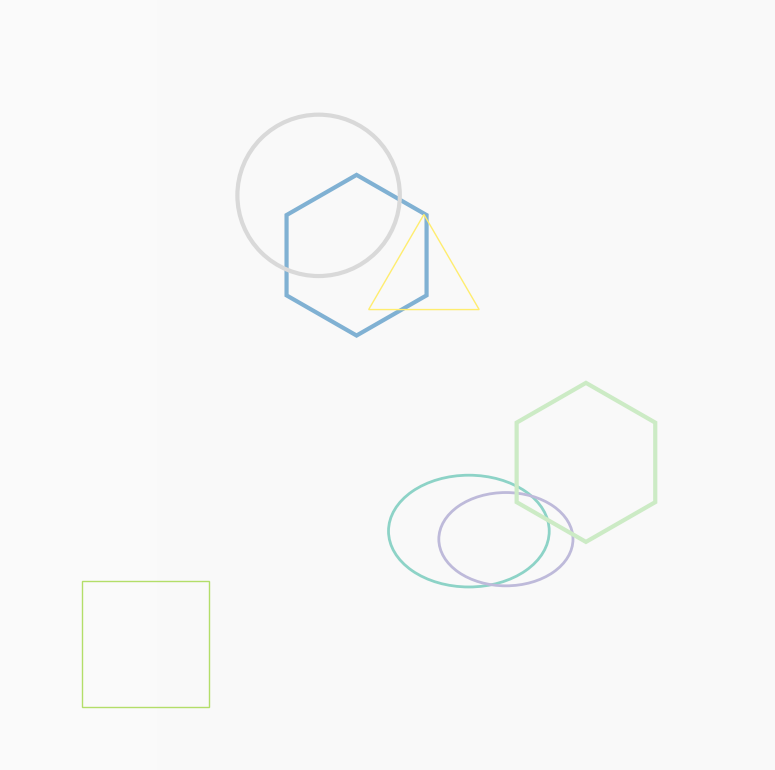[{"shape": "oval", "thickness": 1, "radius": 0.52, "center": [0.605, 0.31]}, {"shape": "oval", "thickness": 1, "radius": 0.43, "center": [0.653, 0.3]}, {"shape": "hexagon", "thickness": 1.5, "radius": 0.52, "center": [0.46, 0.669]}, {"shape": "square", "thickness": 0.5, "radius": 0.41, "center": [0.188, 0.164]}, {"shape": "circle", "thickness": 1.5, "radius": 0.52, "center": [0.411, 0.746]}, {"shape": "hexagon", "thickness": 1.5, "radius": 0.52, "center": [0.756, 0.4]}, {"shape": "triangle", "thickness": 0.5, "radius": 0.41, "center": [0.547, 0.639]}]